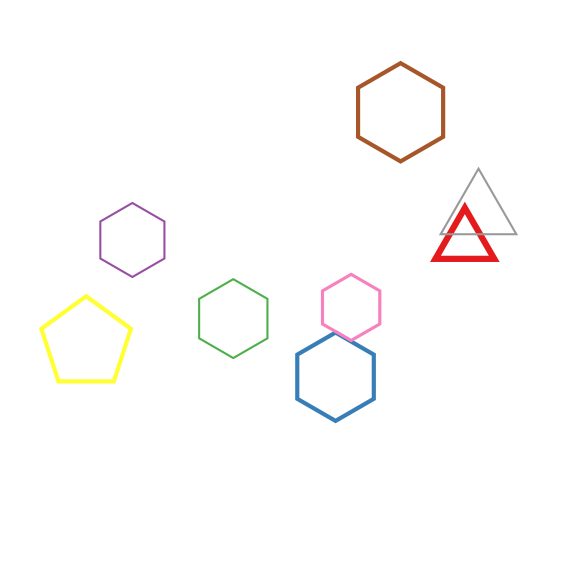[{"shape": "triangle", "thickness": 3, "radius": 0.29, "center": [0.805, 0.58]}, {"shape": "hexagon", "thickness": 2, "radius": 0.38, "center": [0.581, 0.347]}, {"shape": "hexagon", "thickness": 1, "radius": 0.34, "center": [0.404, 0.447]}, {"shape": "hexagon", "thickness": 1, "radius": 0.32, "center": [0.229, 0.584]}, {"shape": "pentagon", "thickness": 2, "radius": 0.41, "center": [0.149, 0.405]}, {"shape": "hexagon", "thickness": 2, "radius": 0.43, "center": [0.694, 0.805]}, {"shape": "hexagon", "thickness": 1.5, "radius": 0.29, "center": [0.608, 0.467]}, {"shape": "triangle", "thickness": 1, "radius": 0.38, "center": [0.829, 0.631]}]